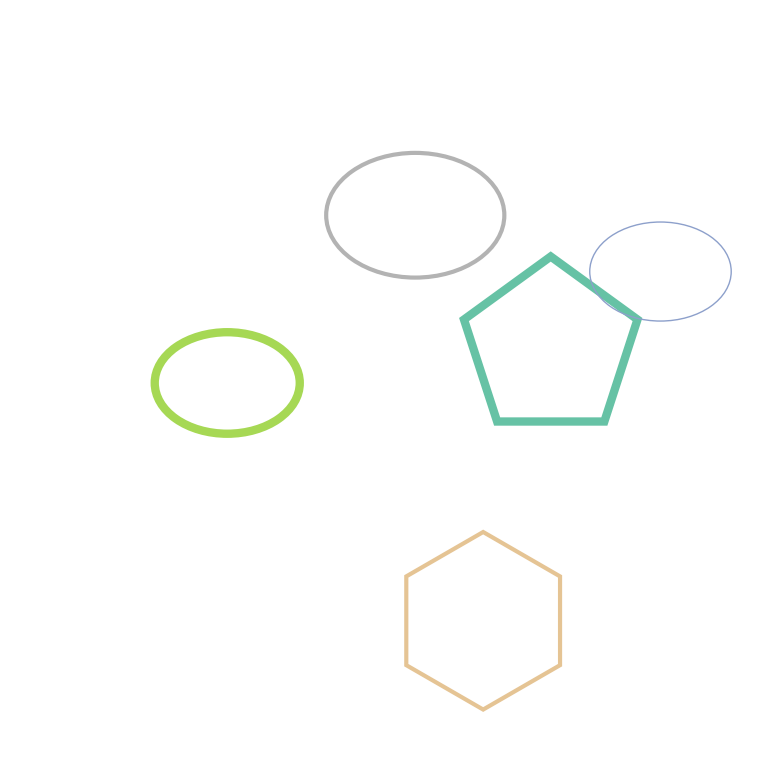[{"shape": "pentagon", "thickness": 3, "radius": 0.59, "center": [0.715, 0.548]}, {"shape": "oval", "thickness": 0.5, "radius": 0.46, "center": [0.858, 0.647]}, {"shape": "oval", "thickness": 3, "radius": 0.47, "center": [0.295, 0.503]}, {"shape": "hexagon", "thickness": 1.5, "radius": 0.58, "center": [0.627, 0.194]}, {"shape": "oval", "thickness": 1.5, "radius": 0.58, "center": [0.539, 0.72]}]